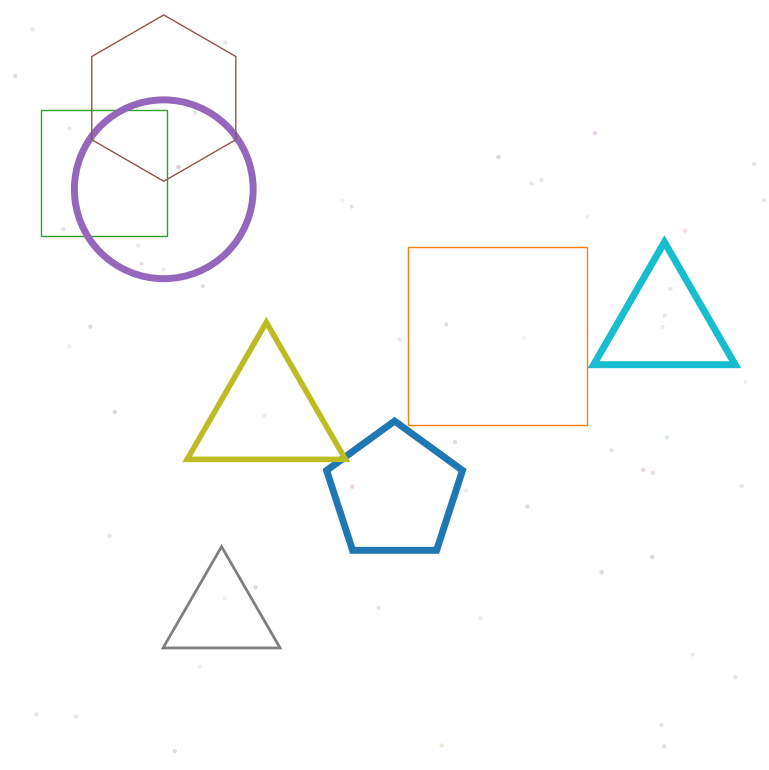[{"shape": "pentagon", "thickness": 2.5, "radius": 0.46, "center": [0.512, 0.36]}, {"shape": "square", "thickness": 0.5, "radius": 0.58, "center": [0.646, 0.563]}, {"shape": "square", "thickness": 0.5, "radius": 0.41, "center": [0.135, 0.775]}, {"shape": "circle", "thickness": 2.5, "radius": 0.58, "center": [0.213, 0.754]}, {"shape": "hexagon", "thickness": 0.5, "radius": 0.54, "center": [0.213, 0.873]}, {"shape": "triangle", "thickness": 1, "radius": 0.44, "center": [0.288, 0.202]}, {"shape": "triangle", "thickness": 2, "radius": 0.59, "center": [0.346, 0.463]}, {"shape": "triangle", "thickness": 2.5, "radius": 0.53, "center": [0.863, 0.579]}]